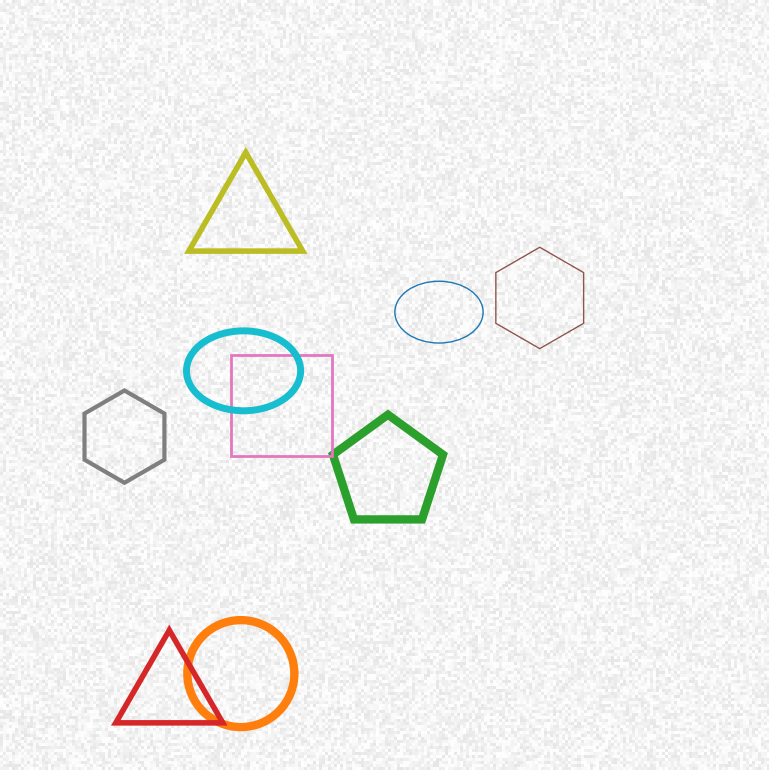[{"shape": "oval", "thickness": 0.5, "radius": 0.29, "center": [0.57, 0.595]}, {"shape": "circle", "thickness": 3, "radius": 0.35, "center": [0.313, 0.125]}, {"shape": "pentagon", "thickness": 3, "radius": 0.38, "center": [0.504, 0.386]}, {"shape": "triangle", "thickness": 2, "radius": 0.4, "center": [0.22, 0.101]}, {"shape": "hexagon", "thickness": 0.5, "radius": 0.33, "center": [0.701, 0.613]}, {"shape": "square", "thickness": 1, "radius": 0.33, "center": [0.366, 0.473]}, {"shape": "hexagon", "thickness": 1.5, "radius": 0.3, "center": [0.162, 0.433]}, {"shape": "triangle", "thickness": 2, "radius": 0.43, "center": [0.319, 0.717]}, {"shape": "oval", "thickness": 2.5, "radius": 0.37, "center": [0.316, 0.518]}]